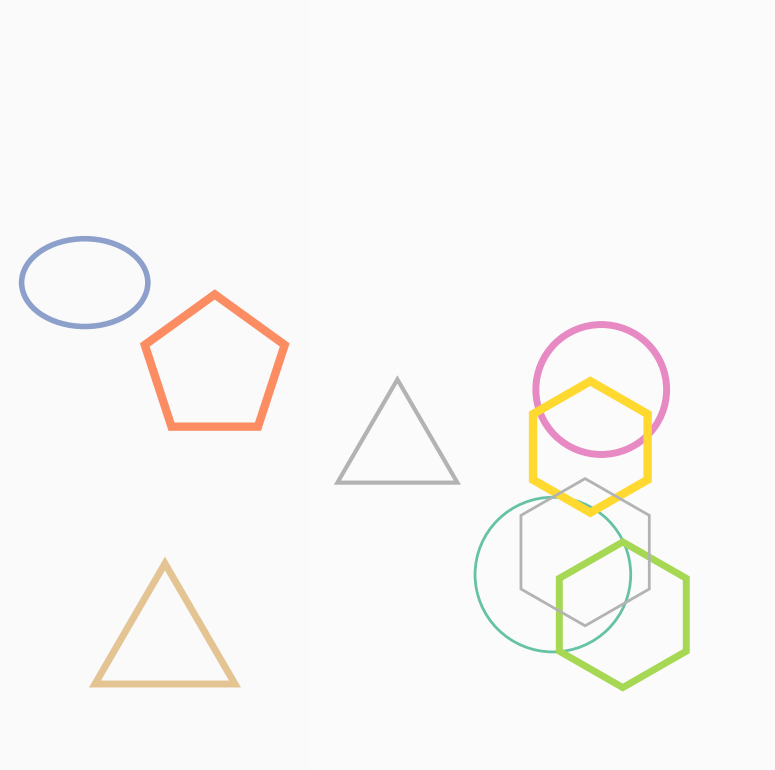[{"shape": "circle", "thickness": 1, "radius": 0.5, "center": [0.713, 0.254]}, {"shape": "pentagon", "thickness": 3, "radius": 0.47, "center": [0.277, 0.523]}, {"shape": "oval", "thickness": 2, "radius": 0.41, "center": [0.109, 0.633]}, {"shape": "circle", "thickness": 2.5, "radius": 0.42, "center": [0.776, 0.494]}, {"shape": "hexagon", "thickness": 2.5, "radius": 0.47, "center": [0.804, 0.202]}, {"shape": "hexagon", "thickness": 3, "radius": 0.43, "center": [0.762, 0.42]}, {"shape": "triangle", "thickness": 2.5, "radius": 0.52, "center": [0.213, 0.164]}, {"shape": "hexagon", "thickness": 1, "radius": 0.48, "center": [0.755, 0.283]}, {"shape": "triangle", "thickness": 1.5, "radius": 0.45, "center": [0.513, 0.418]}]